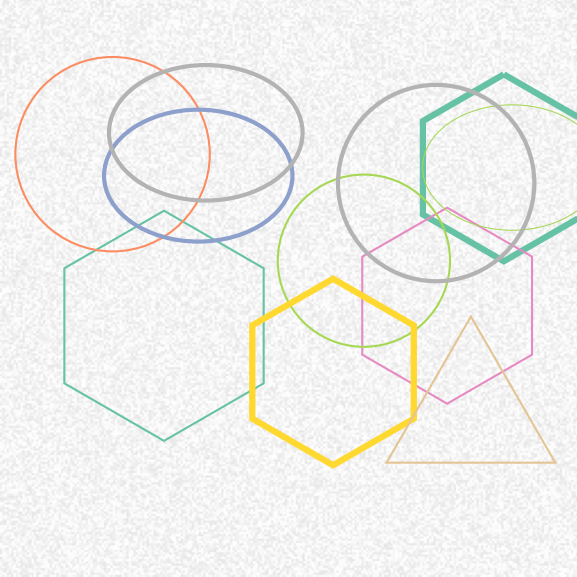[{"shape": "hexagon", "thickness": 3, "radius": 0.81, "center": [0.872, 0.709]}, {"shape": "hexagon", "thickness": 1, "radius": 1.0, "center": [0.284, 0.435]}, {"shape": "circle", "thickness": 1, "radius": 0.84, "center": [0.195, 0.732]}, {"shape": "oval", "thickness": 2, "radius": 0.82, "center": [0.343, 0.695]}, {"shape": "hexagon", "thickness": 1, "radius": 0.85, "center": [0.774, 0.47]}, {"shape": "oval", "thickness": 0.5, "radius": 0.78, "center": [0.887, 0.709]}, {"shape": "circle", "thickness": 1, "radius": 0.75, "center": [0.63, 0.548]}, {"shape": "hexagon", "thickness": 3, "radius": 0.81, "center": [0.577, 0.355]}, {"shape": "triangle", "thickness": 1, "radius": 0.84, "center": [0.815, 0.282]}, {"shape": "circle", "thickness": 2, "radius": 0.85, "center": [0.755, 0.682]}, {"shape": "oval", "thickness": 2, "radius": 0.84, "center": [0.356, 0.769]}]